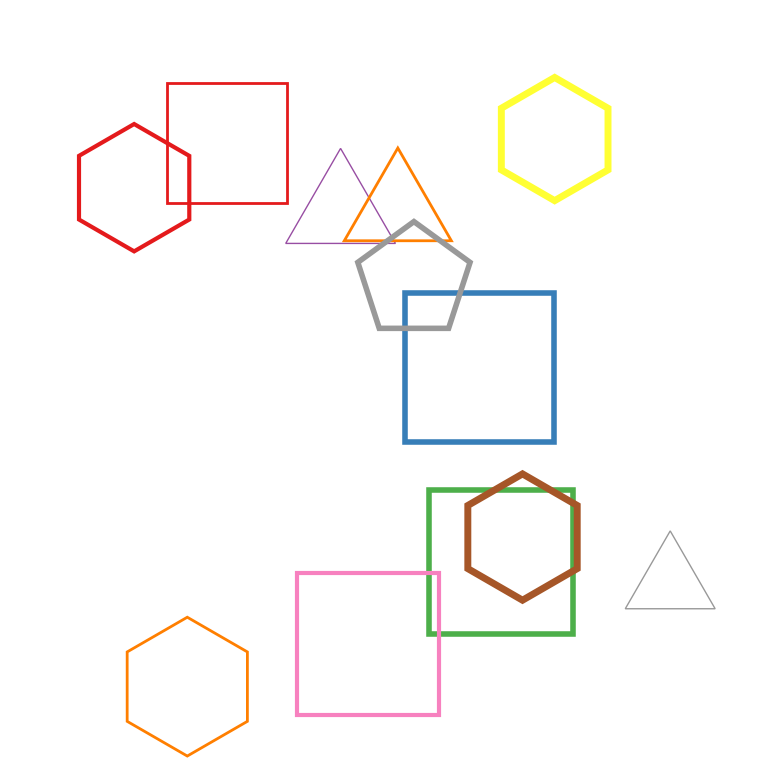[{"shape": "square", "thickness": 1, "radius": 0.39, "center": [0.295, 0.814]}, {"shape": "hexagon", "thickness": 1.5, "radius": 0.41, "center": [0.174, 0.756]}, {"shape": "square", "thickness": 2, "radius": 0.48, "center": [0.622, 0.523]}, {"shape": "square", "thickness": 2, "radius": 0.47, "center": [0.651, 0.27]}, {"shape": "triangle", "thickness": 0.5, "radius": 0.41, "center": [0.442, 0.725]}, {"shape": "triangle", "thickness": 1, "radius": 0.4, "center": [0.517, 0.727]}, {"shape": "hexagon", "thickness": 1, "radius": 0.45, "center": [0.243, 0.108]}, {"shape": "hexagon", "thickness": 2.5, "radius": 0.4, "center": [0.72, 0.819]}, {"shape": "hexagon", "thickness": 2.5, "radius": 0.41, "center": [0.679, 0.303]}, {"shape": "square", "thickness": 1.5, "radius": 0.46, "center": [0.478, 0.164]}, {"shape": "triangle", "thickness": 0.5, "radius": 0.34, "center": [0.87, 0.243]}, {"shape": "pentagon", "thickness": 2, "radius": 0.38, "center": [0.538, 0.636]}]